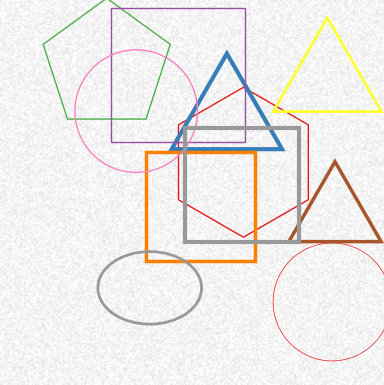[{"shape": "hexagon", "thickness": 1, "radius": 0.97, "center": [0.632, 0.579]}, {"shape": "circle", "thickness": 0.5, "radius": 0.77, "center": [0.862, 0.216]}, {"shape": "triangle", "thickness": 3, "radius": 0.83, "center": [0.589, 0.695]}, {"shape": "pentagon", "thickness": 1, "radius": 0.87, "center": [0.277, 0.831]}, {"shape": "square", "thickness": 1, "radius": 0.87, "center": [0.462, 0.805]}, {"shape": "square", "thickness": 2.5, "radius": 0.71, "center": [0.521, 0.463]}, {"shape": "triangle", "thickness": 2, "radius": 0.81, "center": [0.85, 0.791]}, {"shape": "triangle", "thickness": 2.5, "radius": 0.69, "center": [0.87, 0.442]}, {"shape": "circle", "thickness": 1, "radius": 0.8, "center": [0.354, 0.711]}, {"shape": "square", "thickness": 3, "radius": 0.74, "center": [0.629, 0.52]}, {"shape": "oval", "thickness": 2, "radius": 0.67, "center": [0.389, 0.252]}]